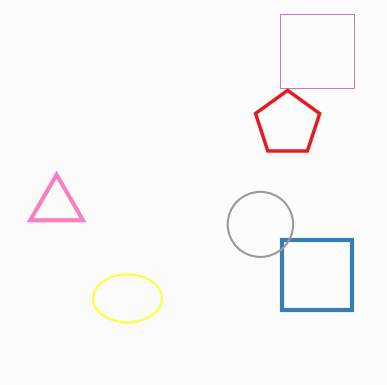[{"shape": "pentagon", "thickness": 2.5, "radius": 0.44, "center": [0.742, 0.678]}, {"shape": "square", "thickness": 3, "radius": 0.45, "center": [0.817, 0.287]}, {"shape": "square", "thickness": 0.5, "radius": 0.48, "center": [0.819, 0.867]}, {"shape": "oval", "thickness": 1.5, "radius": 0.44, "center": [0.329, 0.225]}, {"shape": "triangle", "thickness": 3, "radius": 0.39, "center": [0.146, 0.467]}, {"shape": "circle", "thickness": 1.5, "radius": 0.42, "center": [0.672, 0.417]}]